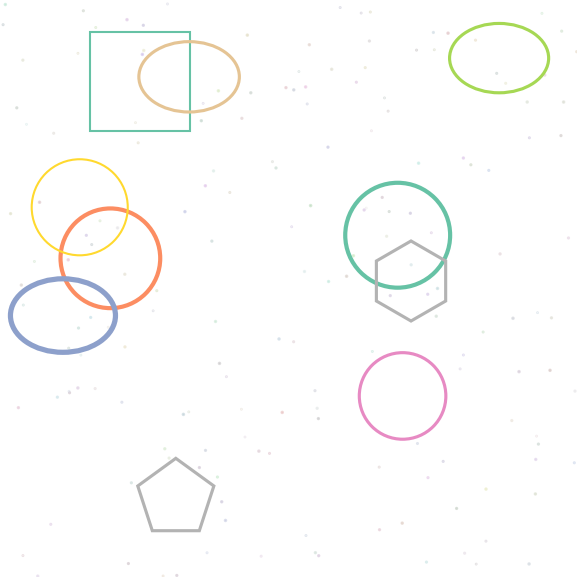[{"shape": "square", "thickness": 1, "radius": 0.43, "center": [0.243, 0.859]}, {"shape": "circle", "thickness": 2, "radius": 0.45, "center": [0.689, 0.592]}, {"shape": "circle", "thickness": 2, "radius": 0.43, "center": [0.191, 0.552]}, {"shape": "oval", "thickness": 2.5, "radius": 0.45, "center": [0.109, 0.453]}, {"shape": "circle", "thickness": 1.5, "radius": 0.37, "center": [0.697, 0.314]}, {"shape": "oval", "thickness": 1.5, "radius": 0.43, "center": [0.864, 0.899]}, {"shape": "circle", "thickness": 1, "radius": 0.42, "center": [0.138, 0.64]}, {"shape": "oval", "thickness": 1.5, "radius": 0.44, "center": [0.327, 0.866]}, {"shape": "pentagon", "thickness": 1.5, "radius": 0.35, "center": [0.304, 0.136]}, {"shape": "hexagon", "thickness": 1.5, "radius": 0.35, "center": [0.712, 0.513]}]